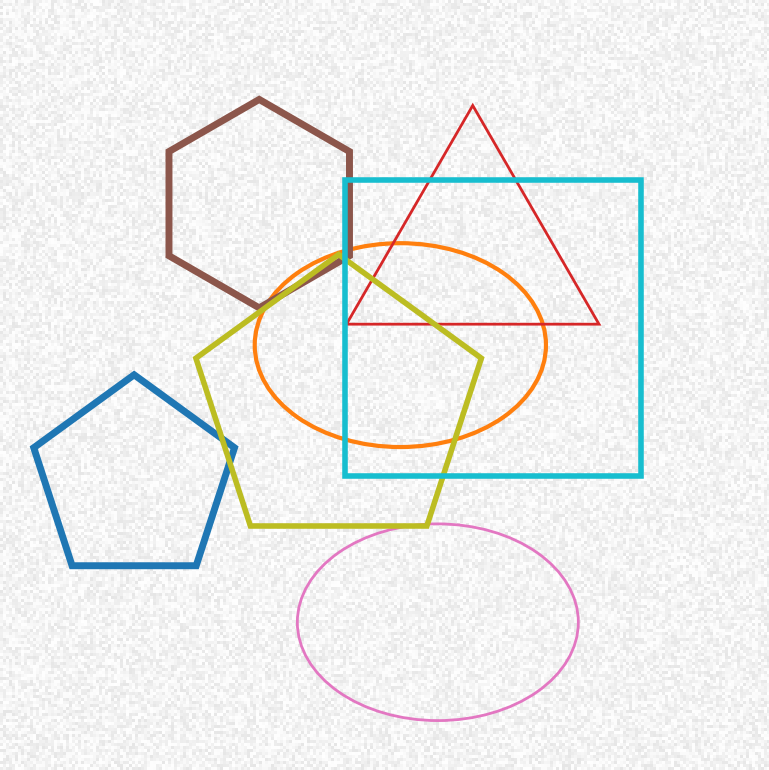[{"shape": "pentagon", "thickness": 2.5, "radius": 0.69, "center": [0.174, 0.376]}, {"shape": "oval", "thickness": 1.5, "radius": 0.95, "center": [0.52, 0.552]}, {"shape": "triangle", "thickness": 1, "radius": 0.95, "center": [0.614, 0.674]}, {"shape": "hexagon", "thickness": 2.5, "radius": 0.68, "center": [0.337, 0.736]}, {"shape": "oval", "thickness": 1, "radius": 0.91, "center": [0.569, 0.192]}, {"shape": "pentagon", "thickness": 2, "radius": 0.97, "center": [0.44, 0.475]}, {"shape": "square", "thickness": 2, "radius": 0.96, "center": [0.64, 0.574]}]